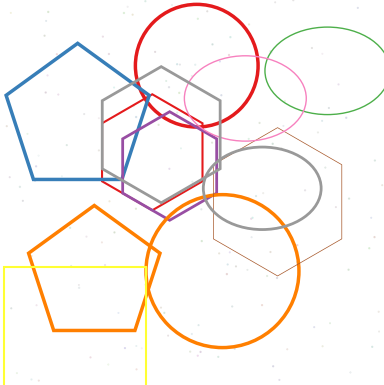[{"shape": "hexagon", "thickness": 1.5, "radius": 0.75, "center": [0.396, 0.604]}, {"shape": "circle", "thickness": 2.5, "radius": 0.8, "center": [0.511, 0.829]}, {"shape": "pentagon", "thickness": 2.5, "radius": 0.98, "center": [0.202, 0.692]}, {"shape": "oval", "thickness": 1, "radius": 0.81, "center": [0.851, 0.816]}, {"shape": "hexagon", "thickness": 2, "radius": 0.7, "center": [0.441, 0.569]}, {"shape": "pentagon", "thickness": 2.5, "radius": 0.9, "center": [0.245, 0.287]}, {"shape": "circle", "thickness": 2.5, "radius": 0.99, "center": [0.578, 0.296]}, {"shape": "square", "thickness": 1.5, "radius": 0.92, "center": [0.195, 0.122]}, {"shape": "hexagon", "thickness": 0.5, "radius": 0.96, "center": [0.721, 0.476]}, {"shape": "oval", "thickness": 1, "radius": 0.79, "center": [0.637, 0.744]}, {"shape": "hexagon", "thickness": 2, "radius": 0.88, "center": [0.419, 0.65]}, {"shape": "oval", "thickness": 2, "radius": 0.77, "center": [0.681, 0.511]}]